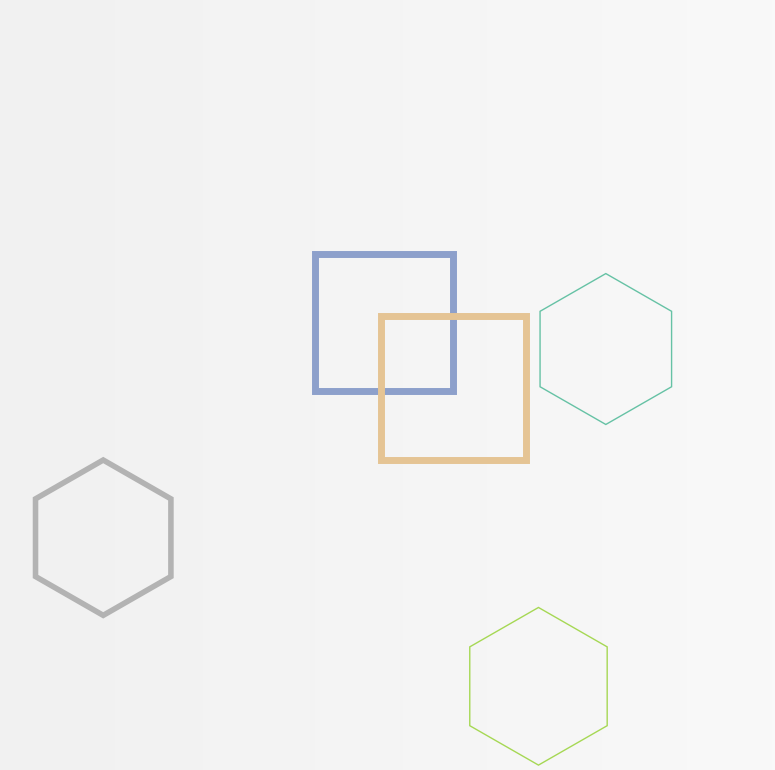[{"shape": "hexagon", "thickness": 0.5, "radius": 0.49, "center": [0.782, 0.547]}, {"shape": "square", "thickness": 2.5, "radius": 0.45, "center": [0.496, 0.581]}, {"shape": "hexagon", "thickness": 0.5, "radius": 0.51, "center": [0.695, 0.109]}, {"shape": "square", "thickness": 2.5, "radius": 0.47, "center": [0.585, 0.496]}, {"shape": "hexagon", "thickness": 2, "radius": 0.5, "center": [0.133, 0.302]}]